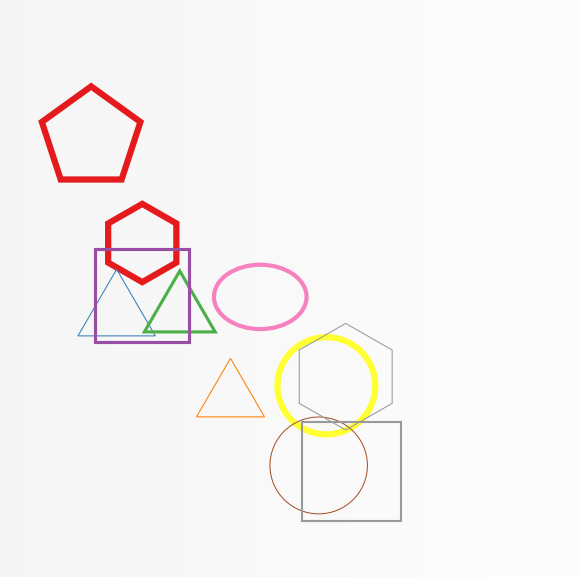[{"shape": "pentagon", "thickness": 3, "radius": 0.45, "center": [0.157, 0.76]}, {"shape": "hexagon", "thickness": 3, "radius": 0.34, "center": [0.245, 0.578]}, {"shape": "triangle", "thickness": 0.5, "radius": 0.38, "center": [0.201, 0.456]}, {"shape": "triangle", "thickness": 1.5, "radius": 0.35, "center": [0.309, 0.46]}, {"shape": "square", "thickness": 1.5, "radius": 0.4, "center": [0.244, 0.488]}, {"shape": "triangle", "thickness": 0.5, "radius": 0.34, "center": [0.397, 0.311]}, {"shape": "circle", "thickness": 3, "radius": 0.42, "center": [0.562, 0.331]}, {"shape": "circle", "thickness": 0.5, "radius": 0.42, "center": [0.548, 0.193]}, {"shape": "oval", "thickness": 2, "radius": 0.4, "center": [0.448, 0.485]}, {"shape": "hexagon", "thickness": 0.5, "radius": 0.46, "center": [0.595, 0.347]}, {"shape": "square", "thickness": 1, "radius": 0.43, "center": [0.604, 0.183]}]